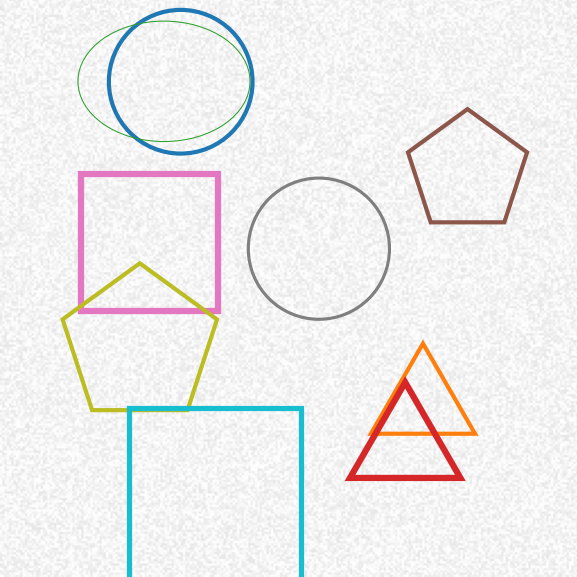[{"shape": "circle", "thickness": 2, "radius": 0.62, "center": [0.313, 0.858]}, {"shape": "triangle", "thickness": 2, "radius": 0.52, "center": [0.732, 0.3]}, {"shape": "oval", "thickness": 0.5, "radius": 0.74, "center": [0.284, 0.858]}, {"shape": "triangle", "thickness": 3, "radius": 0.55, "center": [0.702, 0.227]}, {"shape": "pentagon", "thickness": 2, "radius": 0.54, "center": [0.81, 0.702]}, {"shape": "square", "thickness": 3, "radius": 0.59, "center": [0.259, 0.579]}, {"shape": "circle", "thickness": 1.5, "radius": 0.61, "center": [0.552, 0.569]}, {"shape": "pentagon", "thickness": 2, "radius": 0.7, "center": [0.242, 0.403]}, {"shape": "square", "thickness": 2.5, "radius": 0.74, "center": [0.372, 0.144]}]